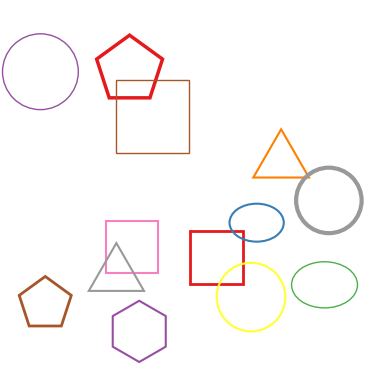[{"shape": "pentagon", "thickness": 2.5, "radius": 0.45, "center": [0.337, 0.819]}, {"shape": "square", "thickness": 2, "radius": 0.34, "center": [0.562, 0.33]}, {"shape": "oval", "thickness": 1.5, "radius": 0.35, "center": [0.667, 0.422]}, {"shape": "oval", "thickness": 1, "radius": 0.43, "center": [0.843, 0.26]}, {"shape": "circle", "thickness": 1, "radius": 0.49, "center": [0.105, 0.814]}, {"shape": "hexagon", "thickness": 1.5, "radius": 0.4, "center": [0.362, 0.139]}, {"shape": "triangle", "thickness": 1.5, "radius": 0.42, "center": [0.73, 0.581]}, {"shape": "circle", "thickness": 1.5, "radius": 0.45, "center": [0.652, 0.228]}, {"shape": "pentagon", "thickness": 2, "radius": 0.36, "center": [0.118, 0.211]}, {"shape": "square", "thickness": 1, "radius": 0.47, "center": [0.397, 0.698]}, {"shape": "square", "thickness": 1.5, "radius": 0.34, "center": [0.343, 0.358]}, {"shape": "circle", "thickness": 3, "radius": 0.43, "center": [0.854, 0.479]}, {"shape": "triangle", "thickness": 1.5, "radius": 0.41, "center": [0.302, 0.286]}]